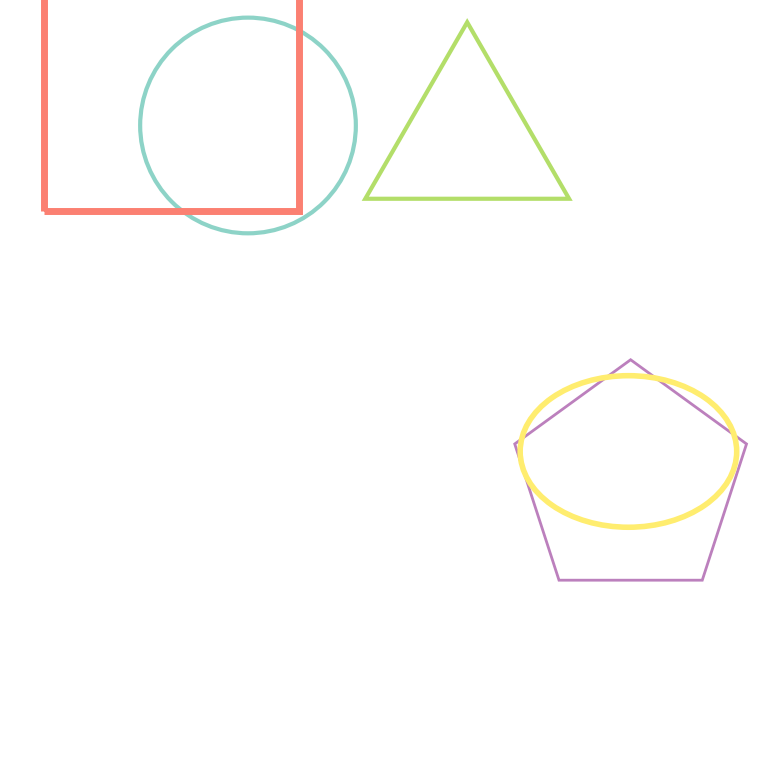[{"shape": "circle", "thickness": 1.5, "radius": 0.7, "center": [0.322, 0.837]}, {"shape": "square", "thickness": 2.5, "radius": 0.83, "center": [0.223, 0.892]}, {"shape": "triangle", "thickness": 1.5, "radius": 0.76, "center": [0.607, 0.818]}, {"shape": "pentagon", "thickness": 1, "radius": 0.79, "center": [0.819, 0.375]}, {"shape": "oval", "thickness": 2, "radius": 0.7, "center": [0.816, 0.414]}]